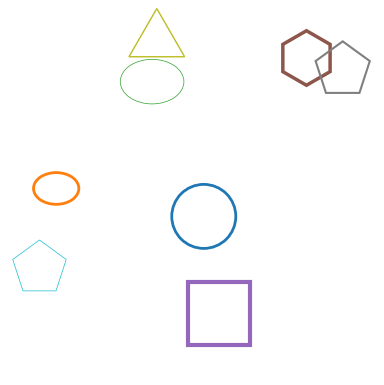[{"shape": "circle", "thickness": 2, "radius": 0.42, "center": [0.529, 0.438]}, {"shape": "oval", "thickness": 2, "radius": 0.29, "center": [0.146, 0.51]}, {"shape": "oval", "thickness": 0.5, "radius": 0.41, "center": [0.395, 0.788]}, {"shape": "square", "thickness": 3, "radius": 0.41, "center": [0.569, 0.186]}, {"shape": "hexagon", "thickness": 2.5, "radius": 0.35, "center": [0.796, 0.849]}, {"shape": "pentagon", "thickness": 1.5, "radius": 0.37, "center": [0.89, 0.819]}, {"shape": "triangle", "thickness": 1, "radius": 0.42, "center": [0.407, 0.894]}, {"shape": "pentagon", "thickness": 0.5, "radius": 0.37, "center": [0.103, 0.304]}]